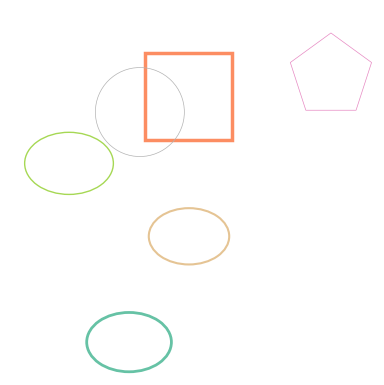[{"shape": "oval", "thickness": 2, "radius": 0.55, "center": [0.335, 0.111]}, {"shape": "square", "thickness": 2.5, "radius": 0.56, "center": [0.489, 0.749]}, {"shape": "pentagon", "thickness": 0.5, "radius": 0.55, "center": [0.86, 0.803]}, {"shape": "oval", "thickness": 1, "radius": 0.58, "center": [0.179, 0.576]}, {"shape": "oval", "thickness": 1.5, "radius": 0.52, "center": [0.491, 0.386]}, {"shape": "circle", "thickness": 0.5, "radius": 0.58, "center": [0.363, 0.709]}]